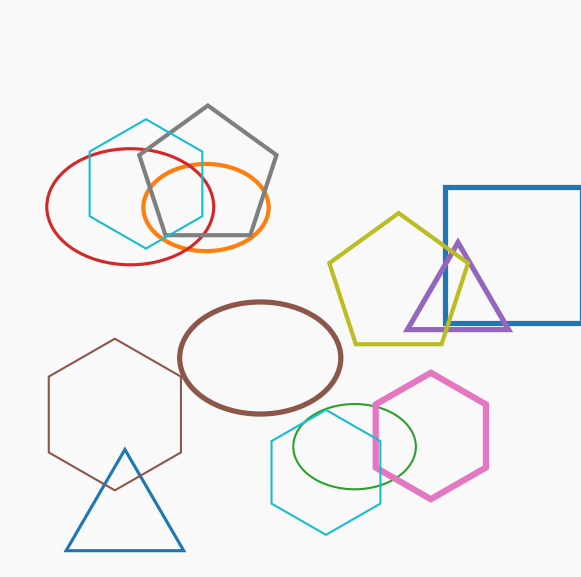[{"shape": "square", "thickness": 2.5, "radius": 0.59, "center": [0.883, 0.558]}, {"shape": "triangle", "thickness": 1.5, "radius": 0.58, "center": [0.215, 0.104]}, {"shape": "oval", "thickness": 2, "radius": 0.54, "center": [0.354, 0.64]}, {"shape": "oval", "thickness": 1, "radius": 0.53, "center": [0.61, 0.226]}, {"shape": "oval", "thickness": 1.5, "radius": 0.72, "center": [0.224, 0.641]}, {"shape": "triangle", "thickness": 2.5, "radius": 0.5, "center": [0.788, 0.479]}, {"shape": "oval", "thickness": 2.5, "radius": 0.69, "center": [0.448, 0.379]}, {"shape": "hexagon", "thickness": 1, "radius": 0.66, "center": [0.198, 0.281]}, {"shape": "hexagon", "thickness": 3, "radius": 0.55, "center": [0.741, 0.244]}, {"shape": "pentagon", "thickness": 2, "radius": 0.62, "center": [0.358, 0.692]}, {"shape": "pentagon", "thickness": 2, "radius": 0.63, "center": [0.686, 0.505]}, {"shape": "hexagon", "thickness": 1, "radius": 0.54, "center": [0.561, 0.181]}, {"shape": "hexagon", "thickness": 1, "radius": 0.56, "center": [0.251, 0.681]}]